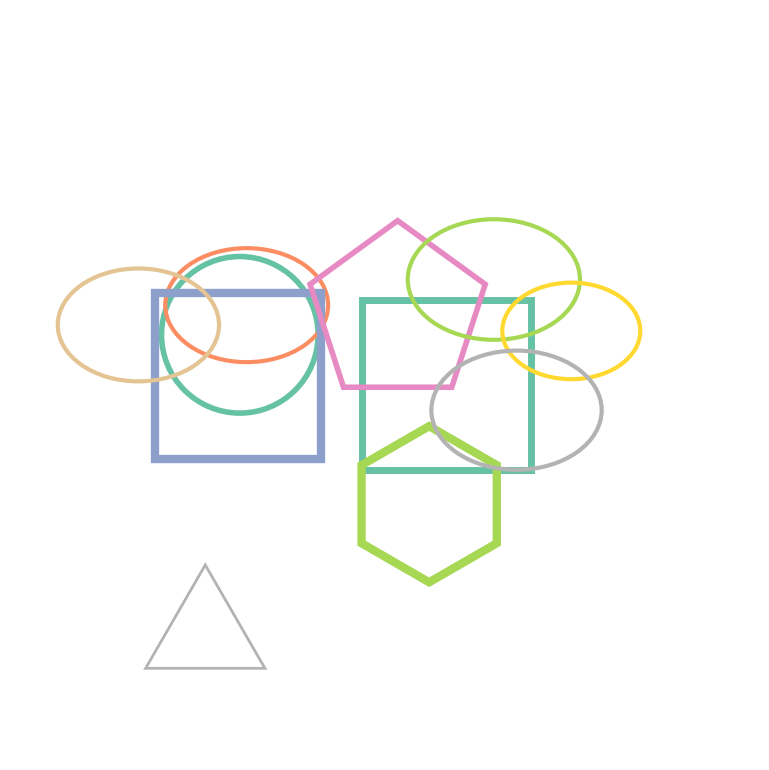[{"shape": "circle", "thickness": 2, "radius": 0.51, "center": [0.311, 0.565]}, {"shape": "square", "thickness": 2.5, "radius": 0.55, "center": [0.58, 0.5]}, {"shape": "oval", "thickness": 1.5, "radius": 0.53, "center": [0.32, 0.604]}, {"shape": "square", "thickness": 3, "radius": 0.54, "center": [0.309, 0.511]}, {"shape": "pentagon", "thickness": 2, "radius": 0.6, "center": [0.516, 0.594]}, {"shape": "hexagon", "thickness": 3, "radius": 0.51, "center": [0.557, 0.345]}, {"shape": "oval", "thickness": 1.5, "radius": 0.56, "center": [0.641, 0.637]}, {"shape": "oval", "thickness": 1.5, "radius": 0.45, "center": [0.742, 0.57]}, {"shape": "oval", "thickness": 1.5, "radius": 0.52, "center": [0.18, 0.578]}, {"shape": "triangle", "thickness": 1, "radius": 0.45, "center": [0.267, 0.177]}, {"shape": "oval", "thickness": 1.5, "radius": 0.55, "center": [0.671, 0.467]}]